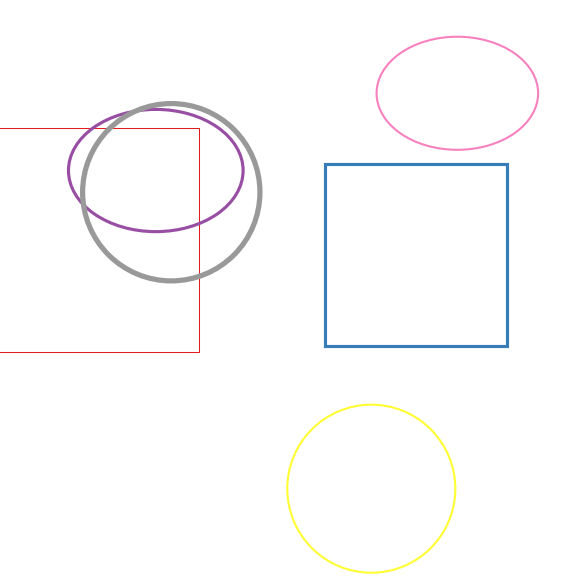[{"shape": "square", "thickness": 0.5, "radius": 0.97, "center": [0.151, 0.584]}, {"shape": "square", "thickness": 1.5, "radius": 0.79, "center": [0.72, 0.557]}, {"shape": "oval", "thickness": 1.5, "radius": 0.76, "center": [0.27, 0.704]}, {"shape": "circle", "thickness": 1, "radius": 0.73, "center": [0.643, 0.153]}, {"shape": "oval", "thickness": 1, "radius": 0.7, "center": [0.792, 0.838]}, {"shape": "circle", "thickness": 2.5, "radius": 0.77, "center": [0.297, 0.666]}]